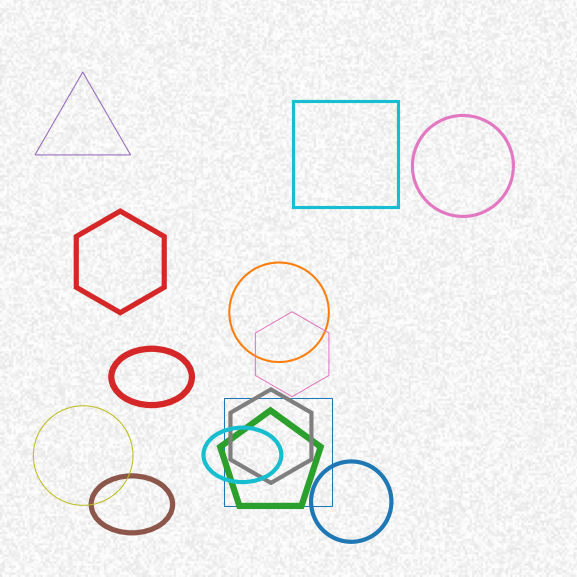[{"shape": "square", "thickness": 0.5, "radius": 0.47, "center": [0.481, 0.216]}, {"shape": "circle", "thickness": 2, "radius": 0.35, "center": [0.608, 0.131]}, {"shape": "circle", "thickness": 1, "radius": 0.43, "center": [0.483, 0.458]}, {"shape": "pentagon", "thickness": 3, "radius": 0.46, "center": [0.468, 0.197]}, {"shape": "oval", "thickness": 3, "radius": 0.35, "center": [0.263, 0.346]}, {"shape": "hexagon", "thickness": 2.5, "radius": 0.44, "center": [0.208, 0.546]}, {"shape": "triangle", "thickness": 0.5, "radius": 0.48, "center": [0.143, 0.779]}, {"shape": "oval", "thickness": 2.5, "radius": 0.35, "center": [0.228, 0.126]}, {"shape": "hexagon", "thickness": 0.5, "radius": 0.37, "center": [0.506, 0.386]}, {"shape": "circle", "thickness": 1.5, "radius": 0.44, "center": [0.802, 0.712]}, {"shape": "hexagon", "thickness": 2, "radius": 0.4, "center": [0.469, 0.244]}, {"shape": "circle", "thickness": 0.5, "radius": 0.43, "center": [0.144, 0.21]}, {"shape": "oval", "thickness": 2, "radius": 0.34, "center": [0.42, 0.211]}, {"shape": "square", "thickness": 1.5, "radius": 0.46, "center": [0.598, 0.733]}]